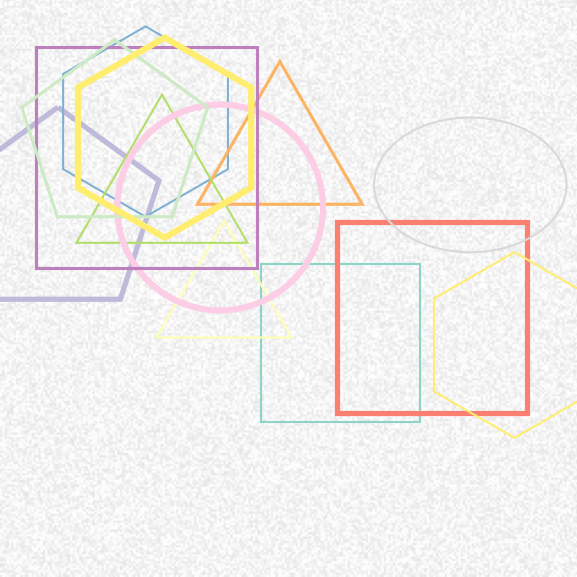[{"shape": "square", "thickness": 1, "radius": 0.69, "center": [0.59, 0.405]}, {"shape": "triangle", "thickness": 1, "radius": 0.67, "center": [0.388, 0.482]}, {"shape": "pentagon", "thickness": 2.5, "radius": 0.92, "center": [0.1, 0.63]}, {"shape": "square", "thickness": 2.5, "radius": 0.83, "center": [0.748, 0.449]}, {"shape": "hexagon", "thickness": 1, "radius": 0.82, "center": [0.252, 0.789]}, {"shape": "triangle", "thickness": 1.5, "radius": 0.82, "center": [0.485, 0.728]}, {"shape": "triangle", "thickness": 1, "radius": 0.86, "center": [0.28, 0.664]}, {"shape": "circle", "thickness": 3, "radius": 0.89, "center": [0.381, 0.64]}, {"shape": "oval", "thickness": 1, "radius": 0.83, "center": [0.814, 0.679]}, {"shape": "square", "thickness": 1.5, "radius": 0.96, "center": [0.254, 0.727]}, {"shape": "pentagon", "thickness": 1.5, "radius": 0.85, "center": [0.199, 0.761]}, {"shape": "hexagon", "thickness": 1, "radius": 0.8, "center": [0.891, 0.402]}, {"shape": "hexagon", "thickness": 3, "radius": 0.87, "center": [0.285, 0.761]}]